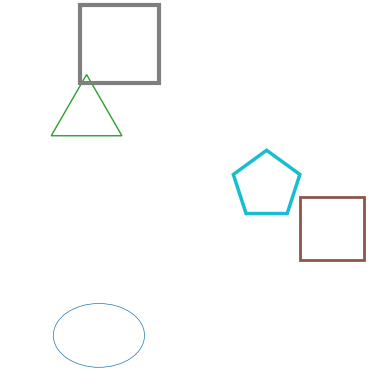[{"shape": "oval", "thickness": 0.5, "radius": 0.59, "center": [0.257, 0.129]}, {"shape": "triangle", "thickness": 1, "radius": 0.53, "center": [0.225, 0.7]}, {"shape": "square", "thickness": 2, "radius": 0.41, "center": [0.863, 0.406]}, {"shape": "square", "thickness": 3, "radius": 0.51, "center": [0.311, 0.886]}, {"shape": "pentagon", "thickness": 2.5, "radius": 0.45, "center": [0.693, 0.519]}]